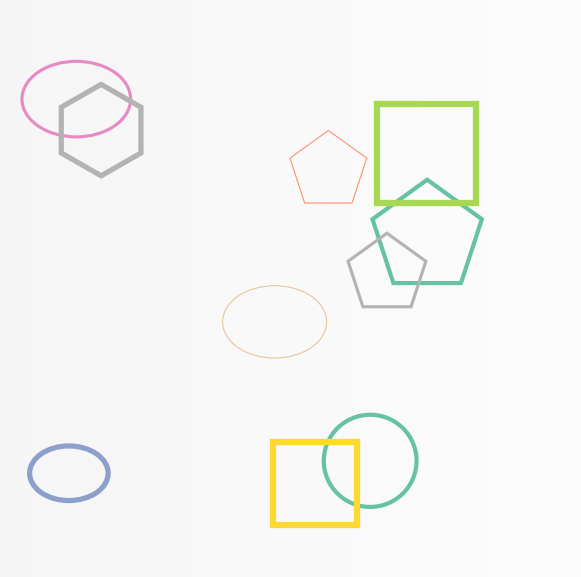[{"shape": "pentagon", "thickness": 2, "radius": 0.49, "center": [0.735, 0.589]}, {"shape": "circle", "thickness": 2, "radius": 0.4, "center": [0.637, 0.201]}, {"shape": "pentagon", "thickness": 0.5, "radius": 0.35, "center": [0.565, 0.704]}, {"shape": "oval", "thickness": 2.5, "radius": 0.34, "center": [0.119, 0.18]}, {"shape": "oval", "thickness": 1.5, "radius": 0.47, "center": [0.131, 0.828]}, {"shape": "square", "thickness": 3, "radius": 0.43, "center": [0.734, 0.733]}, {"shape": "square", "thickness": 3, "radius": 0.36, "center": [0.543, 0.162]}, {"shape": "oval", "thickness": 0.5, "radius": 0.45, "center": [0.472, 0.442]}, {"shape": "pentagon", "thickness": 1.5, "radius": 0.35, "center": [0.666, 0.525]}, {"shape": "hexagon", "thickness": 2.5, "radius": 0.4, "center": [0.174, 0.774]}]